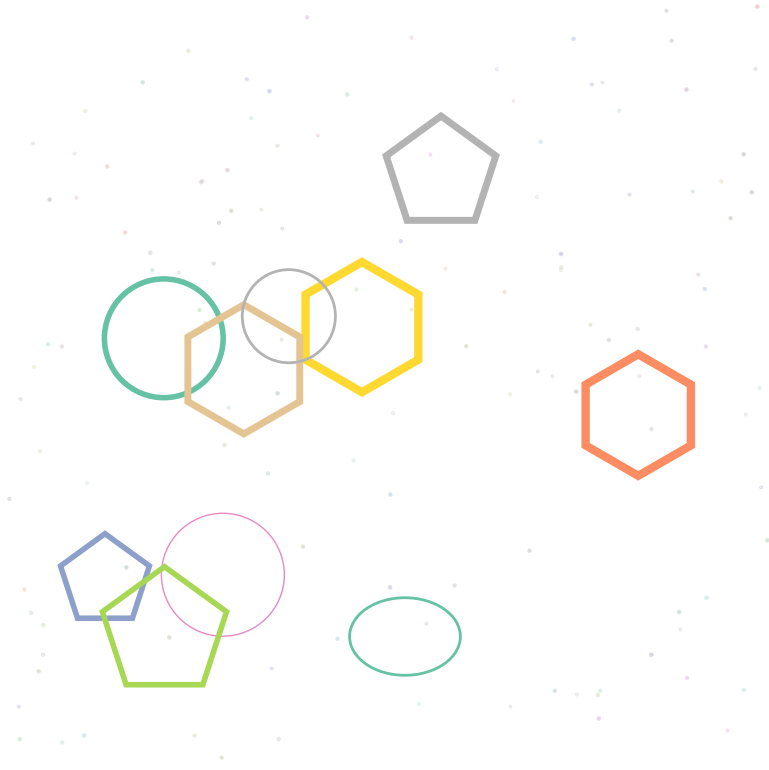[{"shape": "oval", "thickness": 1, "radius": 0.36, "center": [0.526, 0.173]}, {"shape": "circle", "thickness": 2, "radius": 0.39, "center": [0.213, 0.561]}, {"shape": "hexagon", "thickness": 3, "radius": 0.39, "center": [0.829, 0.461]}, {"shape": "pentagon", "thickness": 2, "radius": 0.3, "center": [0.136, 0.246]}, {"shape": "circle", "thickness": 0.5, "radius": 0.4, "center": [0.289, 0.254]}, {"shape": "pentagon", "thickness": 2, "radius": 0.42, "center": [0.214, 0.179]}, {"shape": "hexagon", "thickness": 3, "radius": 0.42, "center": [0.47, 0.575]}, {"shape": "hexagon", "thickness": 2.5, "radius": 0.42, "center": [0.317, 0.52]}, {"shape": "circle", "thickness": 1, "radius": 0.3, "center": [0.375, 0.589]}, {"shape": "pentagon", "thickness": 2.5, "radius": 0.37, "center": [0.573, 0.774]}]